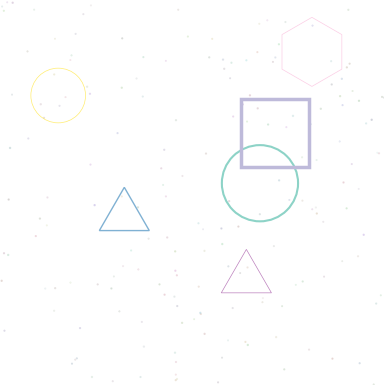[{"shape": "circle", "thickness": 1.5, "radius": 0.49, "center": [0.675, 0.524]}, {"shape": "square", "thickness": 2.5, "radius": 0.45, "center": [0.714, 0.654]}, {"shape": "triangle", "thickness": 1, "radius": 0.37, "center": [0.323, 0.439]}, {"shape": "hexagon", "thickness": 0.5, "radius": 0.45, "center": [0.81, 0.865]}, {"shape": "triangle", "thickness": 0.5, "radius": 0.38, "center": [0.64, 0.277]}, {"shape": "circle", "thickness": 0.5, "radius": 0.36, "center": [0.151, 0.752]}]